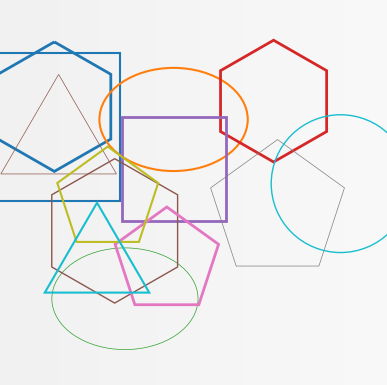[{"shape": "hexagon", "thickness": 2, "radius": 0.84, "center": [0.14, 0.723]}, {"shape": "square", "thickness": 1.5, "radius": 0.96, "center": [0.118, 0.67]}, {"shape": "oval", "thickness": 1.5, "radius": 0.96, "center": [0.448, 0.69]}, {"shape": "oval", "thickness": 0.5, "radius": 0.94, "center": [0.322, 0.224]}, {"shape": "hexagon", "thickness": 2, "radius": 0.79, "center": [0.706, 0.737]}, {"shape": "square", "thickness": 2, "radius": 0.68, "center": [0.449, 0.56]}, {"shape": "triangle", "thickness": 0.5, "radius": 0.86, "center": [0.151, 0.634]}, {"shape": "hexagon", "thickness": 1, "radius": 0.94, "center": [0.296, 0.4]}, {"shape": "pentagon", "thickness": 2, "radius": 0.7, "center": [0.431, 0.322]}, {"shape": "pentagon", "thickness": 0.5, "radius": 0.91, "center": [0.716, 0.456]}, {"shape": "pentagon", "thickness": 1.5, "radius": 0.68, "center": [0.278, 0.482]}, {"shape": "circle", "thickness": 1, "radius": 0.89, "center": [0.879, 0.523]}, {"shape": "triangle", "thickness": 1.5, "radius": 0.78, "center": [0.25, 0.318]}]